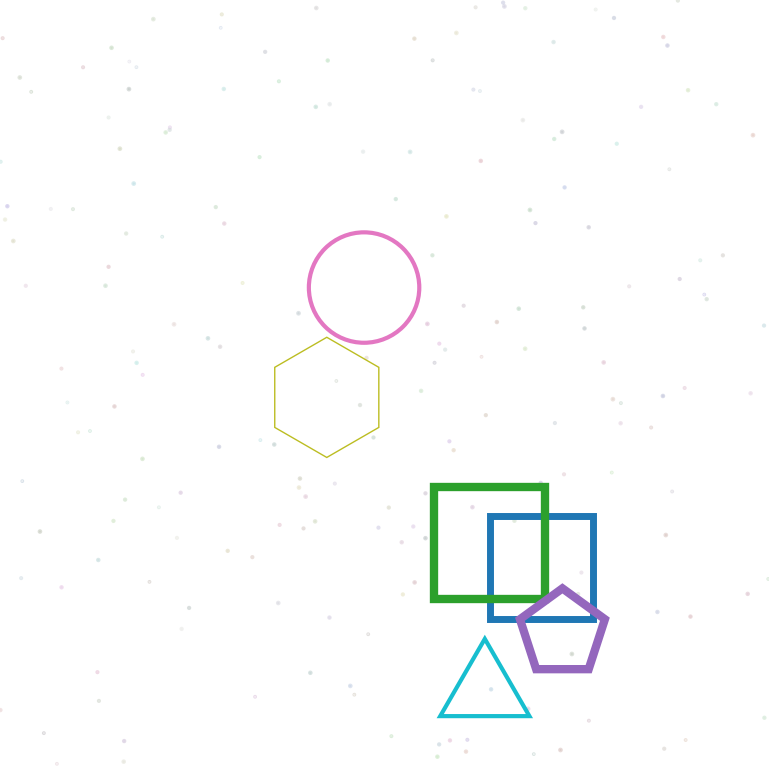[{"shape": "square", "thickness": 2.5, "radius": 0.33, "center": [0.703, 0.263]}, {"shape": "square", "thickness": 3, "radius": 0.36, "center": [0.635, 0.295]}, {"shape": "pentagon", "thickness": 3, "radius": 0.29, "center": [0.73, 0.178]}, {"shape": "circle", "thickness": 1.5, "radius": 0.36, "center": [0.473, 0.627]}, {"shape": "hexagon", "thickness": 0.5, "radius": 0.39, "center": [0.424, 0.484]}, {"shape": "triangle", "thickness": 1.5, "radius": 0.33, "center": [0.63, 0.103]}]